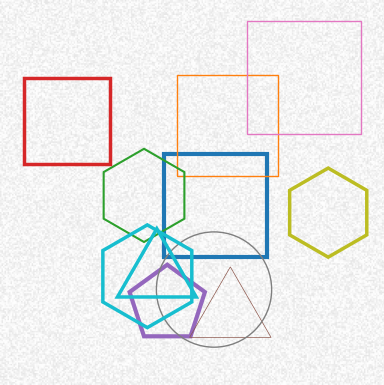[{"shape": "square", "thickness": 3, "radius": 0.67, "center": [0.56, 0.465]}, {"shape": "square", "thickness": 1, "radius": 0.66, "center": [0.59, 0.673]}, {"shape": "hexagon", "thickness": 1.5, "radius": 0.61, "center": [0.374, 0.492]}, {"shape": "square", "thickness": 2.5, "radius": 0.56, "center": [0.175, 0.685]}, {"shape": "pentagon", "thickness": 3, "radius": 0.51, "center": [0.434, 0.21]}, {"shape": "triangle", "thickness": 0.5, "radius": 0.61, "center": [0.598, 0.185]}, {"shape": "square", "thickness": 1, "radius": 0.74, "center": [0.79, 0.799]}, {"shape": "circle", "thickness": 1, "radius": 0.75, "center": [0.556, 0.248]}, {"shape": "hexagon", "thickness": 2.5, "radius": 0.58, "center": [0.853, 0.448]}, {"shape": "triangle", "thickness": 2.5, "radius": 0.59, "center": [0.407, 0.288]}, {"shape": "hexagon", "thickness": 2.5, "radius": 0.67, "center": [0.383, 0.282]}]